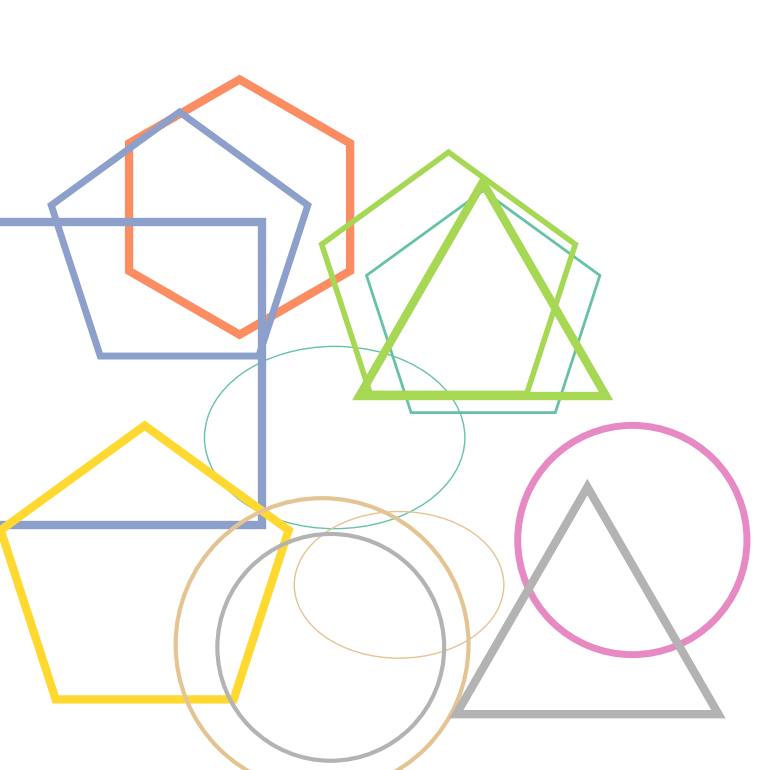[{"shape": "pentagon", "thickness": 1, "radius": 0.8, "center": [0.628, 0.593]}, {"shape": "oval", "thickness": 0.5, "radius": 0.85, "center": [0.435, 0.432]}, {"shape": "hexagon", "thickness": 3, "radius": 0.83, "center": [0.311, 0.731]}, {"shape": "pentagon", "thickness": 2.5, "radius": 0.88, "center": [0.233, 0.679]}, {"shape": "square", "thickness": 3, "radius": 0.99, "center": [0.143, 0.515]}, {"shape": "circle", "thickness": 2.5, "radius": 0.74, "center": [0.821, 0.299]}, {"shape": "pentagon", "thickness": 2, "radius": 0.87, "center": [0.582, 0.629]}, {"shape": "triangle", "thickness": 3, "radius": 0.92, "center": [0.627, 0.578]}, {"shape": "pentagon", "thickness": 3, "radius": 0.98, "center": [0.188, 0.251]}, {"shape": "oval", "thickness": 0.5, "radius": 0.68, "center": [0.518, 0.24]}, {"shape": "circle", "thickness": 1.5, "radius": 0.95, "center": [0.418, 0.163]}, {"shape": "circle", "thickness": 1.5, "radius": 0.74, "center": [0.43, 0.159]}, {"shape": "triangle", "thickness": 3, "radius": 0.98, "center": [0.763, 0.171]}]